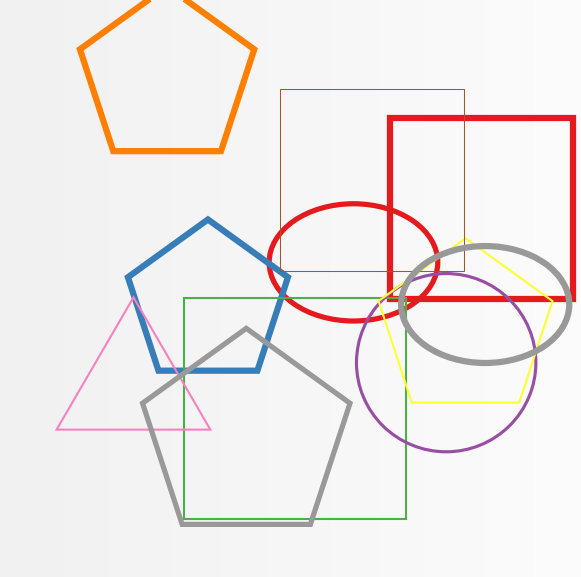[{"shape": "square", "thickness": 3, "radius": 0.79, "center": [0.828, 0.638]}, {"shape": "oval", "thickness": 2.5, "radius": 0.73, "center": [0.608, 0.545]}, {"shape": "pentagon", "thickness": 3, "radius": 0.72, "center": [0.358, 0.474]}, {"shape": "square", "thickness": 1, "radius": 0.96, "center": [0.508, 0.293]}, {"shape": "circle", "thickness": 1.5, "radius": 0.77, "center": [0.768, 0.371]}, {"shape": "pentagon", "thickness": 3, "radius": 0.79, "center": [0.288, 0.865]}, {"shape": "pentagon", "thickness": 1, "radius": 0.79, "center": [0.801, 0.429]}, {"shape": "square", "thickness": 0.5, "radius": 0.79, "center": [0.64, 0.687]}, {"shape": "triangle", "thickness": 1, "radius": 0.76, "center": [0.23, 0.332]}, {"shape": "oval", "thickness": 3, "radius": 0.72, "center": [0.835, 0.472]}, {"shape": "pentagon", "thickness": 2.5, "radius": 0.94, "center": [0.424, 0.243]}]